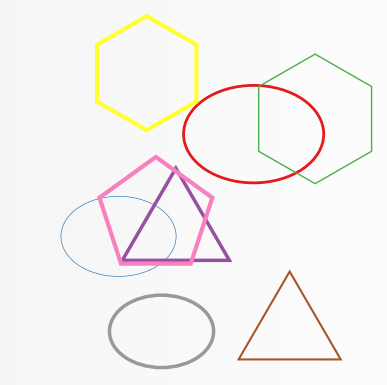[{"shape": "oval", "thickness": 2, "radius": 0.9, "center": [0.655, 0.652]}, {"shape": "oval", "thickness": 0.5, "radius": 0.74, "center": [0.306, 0.386]}, {"shape": "hexagon", "thickness": 1, "radius": 0.84, "center": [0.813, 0.691]}, {"shape": "triangle", "thickness": 2.5, "radius": 0.8, "center": [0.454, 0.404]}, {"shape": "hexagon", "thickness": 3, "radius": 0.74, "center": [0.379, 0.81]}, {"shape": "triangle", "thickness": 1.5, "radius": 0.76, "center": [0.748, 0.142]}, {"shape": "pentagon", "thickness": 3, "radius": 0.77, "center": [0.402, 0.439]}, {"shape": "oval", "thickness": 2.5, "radius": 0.67, "center": [0.417, 0.139]}]